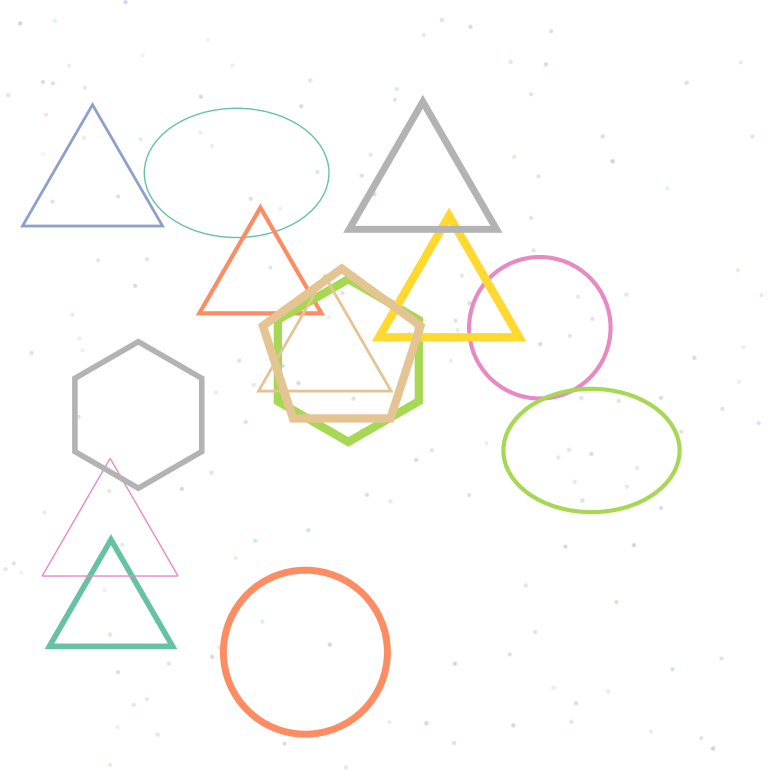[{"shape": "triangle", "thickness": 2, "radius": 0.46, "center": [0.144, 0.207]}, {"shape": "oval", "thickness": 0.5, "radius": 0.6, "center": [0.307, 0.775]}, {"shape": "circle", "thickness": 2.5, "radius": 0.53, "center": [0.397, 0.153]}, {"shape": "triangle", "thickness": 1.5, "radius": 0.46, "center": [0.338, 0.639]}, {"shape": "triangle", "thickness": 1, "radius": 0.53, "center": [0.12, 0.759]}, {"shape": "circle", "thickness": 1.5, "radius": 0.46, "center": [0.701, 0.574]}, {"shape": "triangle", "thickness": 0.5, "radius": 0.51, "center": [0.143, 0.303]}, {"shape": "oval", "thickness": 1.5, "radius": 0.57, "center": [0.768, 0.415]}, {"shape": "hexagon", "thickness": 3, "radius": 0.53, "center": [0.452, 0.532]}, {"shape": "triangle", "thickness": 3, "radius": 0.53, "center": [0.583, 0.615]}, {"shape": "triangle", "thickness": 1, "radius": 0.5, "center": [0.422, 0.542]}, {"shape": "pentagon", "thickness": 3, "radius": 0.54, "center": [0.444, 0.544]}, {"shape": "triangle", "thickness": 2.5, "radius": 0.55, "center": [0.549, 0.757]}, {"shape": "hexagon", "thickness": 2, "radius": 0.48, "center": [0.18, 0.461]}]